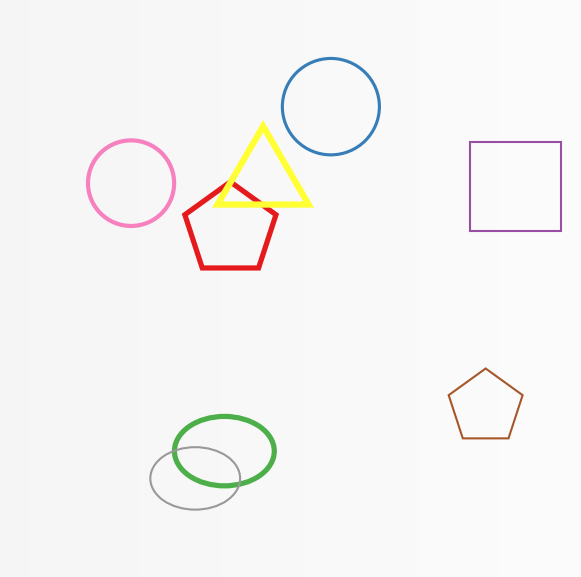[{"shape": "pentagon", "thickness": 2.5, "radius": 0.41, "center": [0.396, 0.602]}, {"shape": "circle", "thickness": 1.5, "radius": 0.42, "center": [0.569, 0.814]}, {"shape": "oval", "thickness": 2.5, "radius": 0.43, "center": [0.386, 0.218]}, {"shape": "square", "thickness": 1, "radius": 0.39, "center": [0.887, 0.676]}, {"shape": "triangle", "thickness": 3, "radius": 0.45, "center": [0.453, 0.69]}, {"shape": "pentagon", "thickness": 1, "radius": 0.33, "center": [0.836, 0.294]}, {"shape": "circle", "thickness": 2, "radius": 0.37, "center": [0.226, 0.682]}, {"shape": "oval", "thickness": 1, "radius": 0.39, "center": [0.336, 0.171]}]